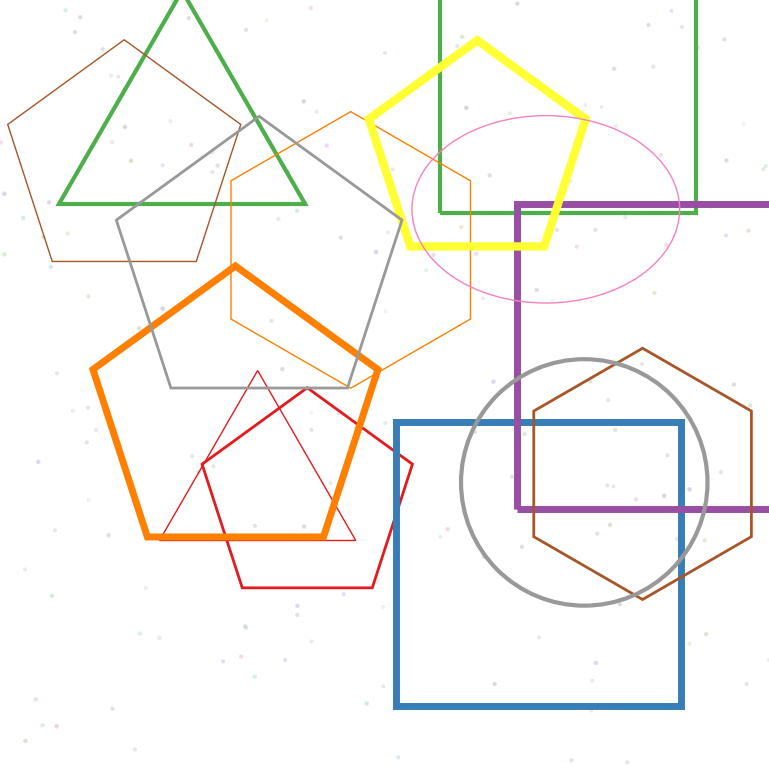[{"shape": "triangle", "thickness": 0.5, "radius": 0.74, "center": [0.335, 0.372]}, {"shape": "pentagon", "thickness": 1, "radius": 0.72, "center": [0.399, 0.353]}, {"shape": "square", "thickness": 2.5, "radius": 0.92, "center": [0.699, 0.267]}, {"shape": "square", "thickness": 1.5, "radius": 0.83, "center": [0.738, 0.889]}, {"shape": "triangle", "thickness": 1.5, "radius": 0.92, "center": [0.236, 0.827]}, {"shape": "square", "thickness": 2.5, "radius": 0.99, "center": [0.869, 0.537]}, {"shape": "pentagon", "thickness": 2.5, "radius": 0.97, "center": [0.306, 0.46]}, {"shape": "hexagon", "thickness": 0.5, "radius": 0.9, "center": [0.455, 0.675]}, {"shape": "pentagon", "thickness": 3, "radius": 0.74, "center": [0.62, 0.8]}, {"shape": "hexagon", "thickness": 1, "radius": 0.82, "center": [0.835, 0.385]}, {"shape": "pentagon", "thickness": 0.5, "radius": 0.8, "center": [0.161, 0.789]}, {"shape": "oval", "thickness": 0.5, "radius": 0.87, "center": [0.709, 0.728]}, {"shape": "pentagon", "thickness": 1, "radius": 0.98, "center": [0.337, 0.654]}, {"shape": "circle", "thickness": 1.5, "radius": 0.8, "center": [0.759, 0.373]}]